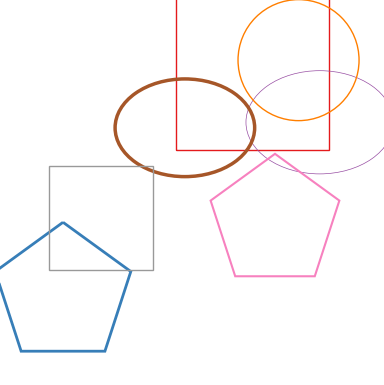[{"shape": "square", "thickness": 1, "radius": 0.99, "center": [0.655, 0.81]}, {"shape": "pentagon", "thickness": 2, "radius": 0.93, "center": [0.164, 0.238]}, {"shape": "oval", "thickness": 0.5, "radius": 0.96, "center": [0.83, 0.682]}, {"shape": "circle", "thickness": 1, "radius": 0.79, "center": [0.775, 0.844]}, {"shape": "oval", "thickness": 2.5, "radius": 0.91, "center": [0.48, 0.668]}, {"shape": "pentagon", "thickness": 1.5, "radius": 0.88, "center": [0.714, 0.425]}, {"shape": "square", "thickness": 1, "radius": 0.67, "center": [0.262, 0.435]}]